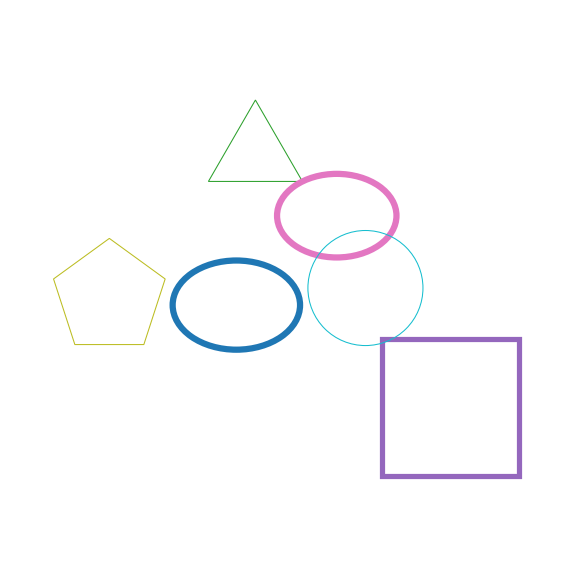[{"shape": "oval", "thickness": 3, "radius": 0.55, "center": [0.409, 0.471]}, {"shape": "triangle", "thickness": 0.5, "radius": 0.47, "center": [0.442, 0.732]}, {"shape": "square", "thickness": 2.5, "radius": 0.59, "center": [0.78, 0.293]}, {"shape": "oval", "thickness": 3, "radius": 0.52, "center": [0.583, 0.626]}, {"shape": "pentagon", "thickness": 0.5, "radius": 0.51, "center": [0.189, 0.485]}, {"shape": "circle", "thickness": 0.5, "radius": 0.5, "center": [0.633, 0.5]}]